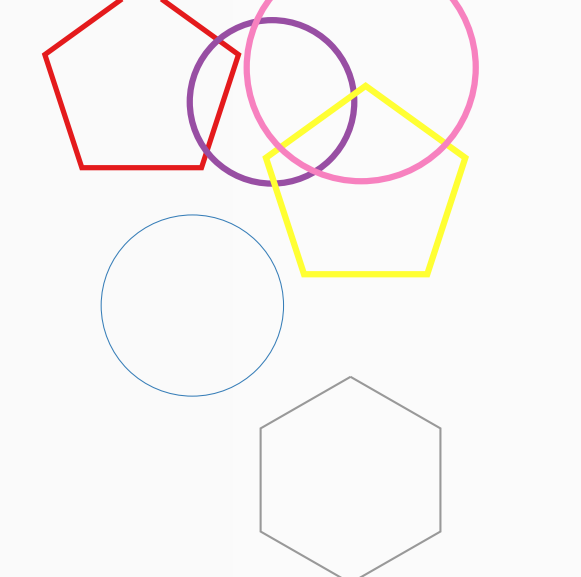[{"shape": "pentagon", "thickness": 2.5, "radius": 0.88, "center": [0.244, 0.85]}, {"shape": "circle", "thickness": 0.5, "radius": 0.78, "center": [0.331, 0.47]}, {"shape": "circle", "thickness": 3, "radius": 0.71, "center": [0.468, 0.823]}, {"shape": "pentagon", "thickness": 3, "radius": 0.9, "center": [0.629, 0.67]}, {"shape": "circle", "thickness": 3, "radius": 0.99, "center": [0.621, 0.882]}, {"shape": "hexagon", "thickness": 1, "radius": 0.89, "center": [0.603, 0.168]}]